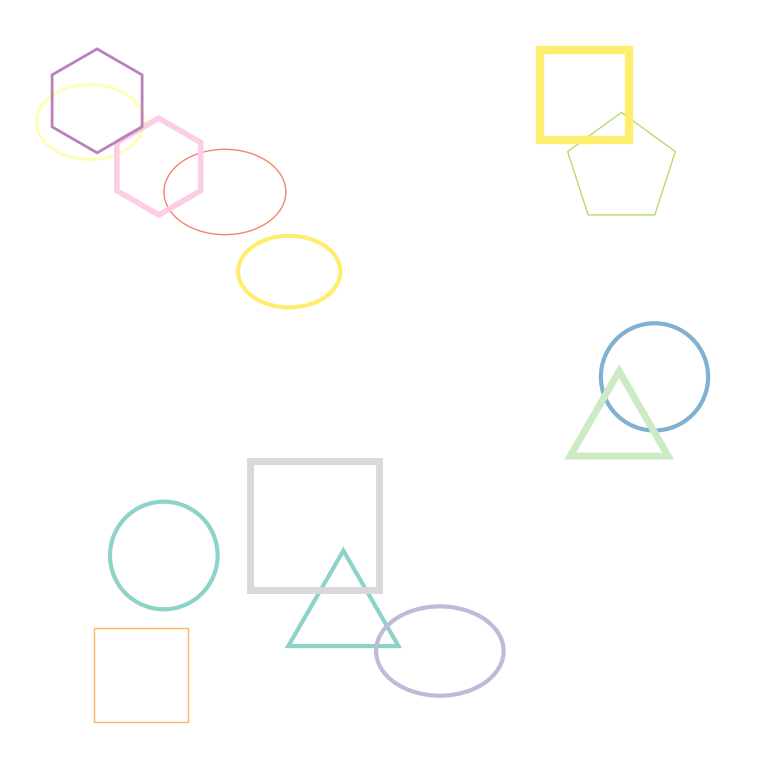[{"shape": "triangle", "thickness": 1.5, "radius": 0.41, "center": [0.446, 0.202]}, {"shape": "circle", "thickness": 1.5, "radius": 0.35, "center": [0.213, 0.279]}, {"shape": "oval", "thickness": 1, "radius": 0.35, "center": [0.117, 0.842]}, {"shape": "oval", "thickness": 1.5, "radius": 0.41, "center": [0.571, 0.154]}, {"shape": "oval", "thickness": 0.5, "radius": 0.4, "center": [0.292, 0.751]}, {"shape": "circle", "thickness": 1.5, "radius": 0.35, "center": [0.85, 0.511]}, {"shape": "square", "thickness": 0.5, "radius": 0.31, "center": [0.183, 0.123]}, {"shape": "pentagon", "thickness": 0.5, "radius": 0.37, "center": [0.807, 0.78]}, {"shape": "hexagon", "thickness": 2, "radius": 0.31, "center": [0.206, 0.784]}, {"shape": "square", "thickness": 2.5, "radius": 0.42, "center": [0.409, 0.317]}, {"shape": "hexagon", "thickness": 1, "radius": 0.34, "center": [0.126, 0.869]}, {"shape": "triangle", "thickness": 2.5, "radius": 0.37, "center": [0.804, 0.444]}, {"shape": "oval", "thickness": 1.5, "radius": 0.33, "center": [0.376, 0.647]}, {"shape": "square", "thickness": 3, "radius": 0.29, "center": [0.759, 0.876]}]